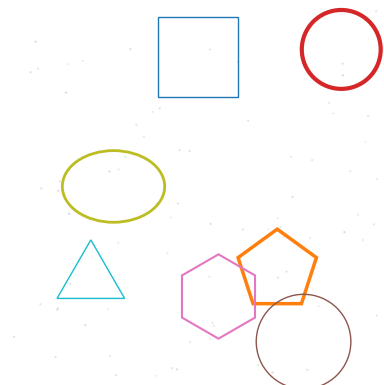[{"shape": "square", "thickness": 1, "radius": 0.52, "center": [0.514, 0.853]}, {"shape": "pentagon", "thickness": 2.5, "radius": 0.53, "center": [0.72, 0.298]}, {"shape": "circle", "thickness": 3, "radius": 0.51, "center": [0.886, 0.872]}, {"shape": "circle", "thickness": 1, "radius": 0.61, "center": [0.788, 0.113]}, {"shape": "hexagon", "thickness": 1.5, "radius": 0.55, "center": [0.568, 0.23]}, {"shape": "oval", "thickness": 2, "radius": 0.66, "center": [0.295, 0.516]}, {"shape": "triangle", "thickness": 1, "radius": 0.51, "center": [0.236, 0.276]}]